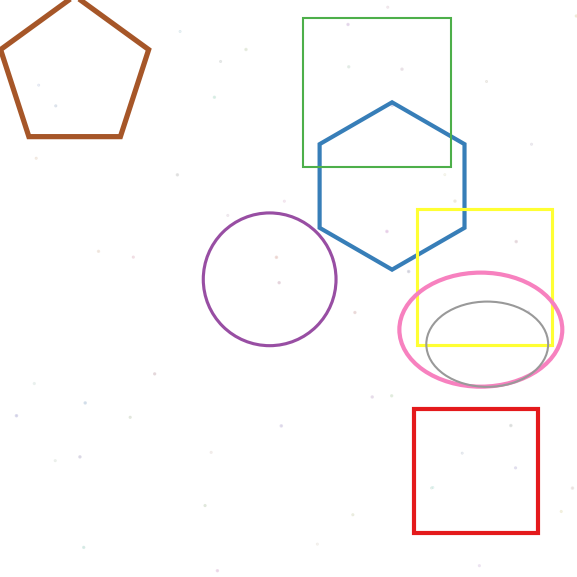[{"shape": "square", "thickness": 2, "radius": 0.54, "center": [0.825, 0.184]}, {"shape": "hexagon", "thickness": 2, "radius": 0.72, "center": [0.679, 0.677]}, {"shape": "square", "thickness": 1, "radius": 0.64, "center": [0.653, 0.839]}, {"shape": "circle", "thickness": 1.5, "radius": 0.57, "center": [0.467, 0.515]}, {"shape": "square", "thickness": 1.5, "radius": 0.59, "center": [0.839, 0.519]}, {"shape": "pentagon", "thickness": 2.5, "radius": 0.67, "center": [0.129, 0.872]}, {"shape": "oval", "thickness": 2, "radius": 0.71, "center": [0.833, 0.428]}, {"shape": "oval", "thickness": 1, "radius": 0.53, "center": [0.844, 0.403]}]